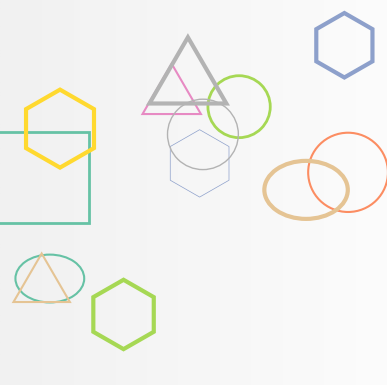[{"shape": "oval", "thickness": 1.5, "radius": 0.44, "center": [0.129, 0.277]}, {"shape": "square", "thickness": 2, "radius": 0.59, "center": [0.112, 0.54]}, {"shape": "circle", "thickness": 1.5, "radius": 0.51, "center": [0.898, 0.552]}, {"shape": "hexagon", "thickness": 0.5, "radius": 0.44, "center": [0.515, 0.576]}, {"shape": "hexagon", "thickness": 3, "radius": 0.42, "center": [0.889, 0.882]}, {"shape": "triangle", "thickness": 1.5, "radius": 0.43, "center": [0.443, 0.747]}, {"shape": "circle", "thickness": 2, "radius": 0.4, "center": [0.617, 0.723]}, {"shape": "hexagon", "thickness": 3, "radius": 0.45, "center": [0.319, 0.183]}, {"shape": "hexagon", "thickness": 3, "radius": 0.51, "center": [0.155, 0.666]}, {"shape": "triangle", "thickness": 1.5, "radius": 0.42, "center": [0.108, 0.258]}, {"shape": "oval", "thickness": 3, "radius": 0.54, "center": [0.79, 0.507]}, {"shape": "circle", "thickness": 1, "radius": 0.46, "center": [0.524, 0.651]}, {"shape": "triangle", "thickness": 3, "radius": 0.57, "center": [0.485, 0.788]}]